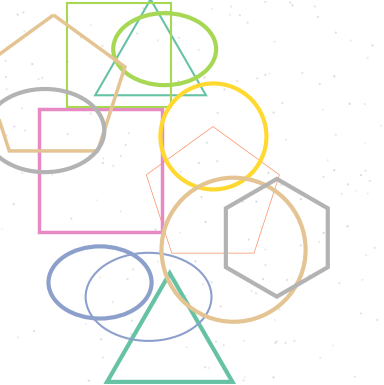[{"shape": "triangle", "thickness": 1.5, "radius": 0.83, "center": [0.391, 0.836]}, {"shape": "triangle", "thickness": 3, "radius": 0.94, "center": [0.441, 0.102]}, {"shape": "pentagon", "thickness": 0.5, "radius": 0.91, "center": [0.553, 0.49]}, {"shape": "oval", "thickness": 3, "radius": 0.67, "center": [0.26, 0.266]}, {"shape": "oval", "thickness": 1.5, "radius": 0.82, "center": [0.386, 0.229]}, {"shape": "square", "thickness": 2.5, "radius": 0.8, "center": [0.261, 0.556]}, {"shape": "oval", "thickness": 3, "radius": 0.67, "center": [0.428, 0.872]}, {"shape": "square", "thickness": 1.5, "radius": 0.68, "center": [0.309, 0.857]}, {"shape": "circle", "thickness": 3, "radius": 0.69, "center": [0.554, 0.646]}, {"shape": "pentagon", "thickness": 2.5, "radius": 0.98, "center": [0.139, 0.766]}, {"shape": "circle", "thickness": 3, "radius": 0.94, "center": [0.607, 0.351]}, {"shape": "hexagon", "thickness": 3, "radius": 0.76, "center": [0.719, 0.382]}, {"shape": "oval", "thickness": 3, "radius": 0.77, "center": [0.117, 0.661]}]